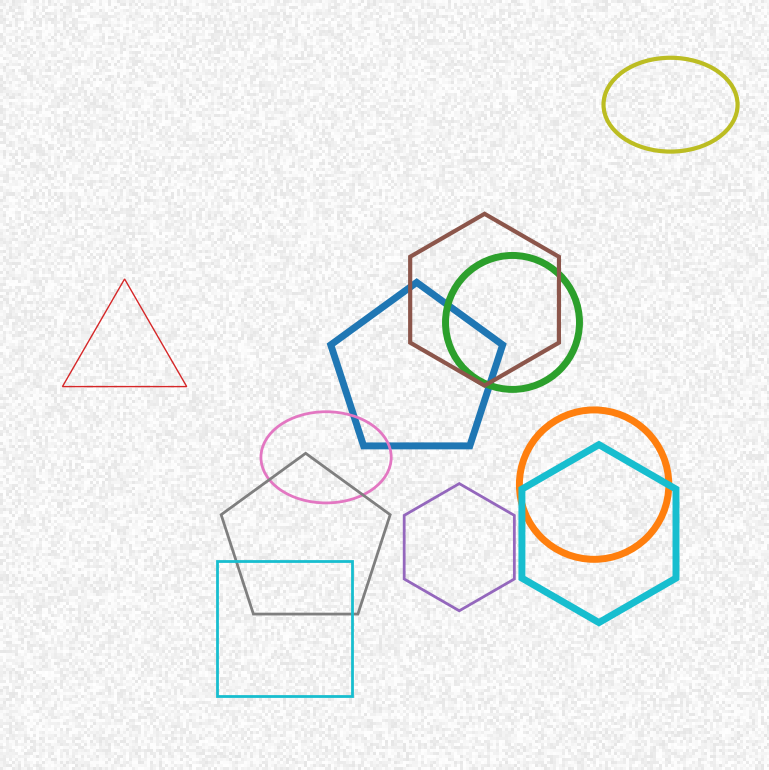[{"shape": "pentagon", "thickness": 2.5, "radius": 0.59, "center": [0.541, 0.516]}, {"shape": "circle", "thickness": 2.5, "radius": 0.49, "center": [0.772, 0.371]}, {"shape": "circle", "thickness": 2.5, "radius": 0.43, "center": [0.666, 0.581]}, {"shape": "triangle", "thickness": 0.5, "radius": 0.47, "center": [0.162, 0.545]}, {"shape": "hexagon", "thickness": 1, "radius": 0.41, "center": [0.596, 0.289]}, {"shape": "hexagon", "thickness": 1.5, "radius": 0.56, "center": [0.629, 0.611]}, {"shape": "oval", "thickness": 1, "radius": 0.42, "center": [0.423, 0.406]}, {"shape": "pentagon", "thickness": 1, "radius": 0.58, "center": [0.397, 0.296]}, {"shape": "oval", "thickness": 1.5, "radius": 0.44, "center": [0.871, 0.864]}, {"shape": "square", "thickness": 1, "radius": 0.44, "center": [0.369, 0.183]}, {"shape": "hexagon", "thickness": 2.5, "radius": 0.58, "center": [0.778, 0.307]}]